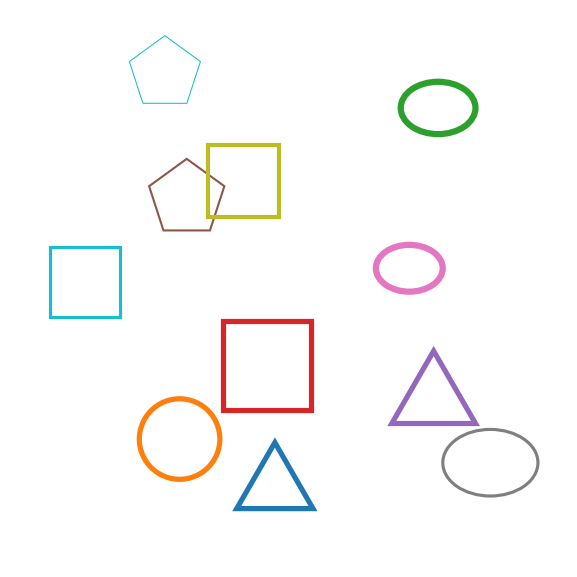[{"shape": "triangle", "thickness": 2.5, "radius": 0.38, "center": [0.476, 0.157]}, {"shape": "circle", "thickness": 2.5, "radius": 0.35, "center": [0.311, 0.239]}, {"shape": "oval", "thickness": 3, "radius": 0.32, "center": [0.759, 0.812]}, {"shape": "square", "thickness": 2.5, "radius": 0.38, "center": [0.463, 0.366]}, {"shape": "triangle", "thickness": 2.5, "radius": 0.42, "center": [0.751, 0.308]}, {"shape": "pentagon", "thickness": 1, "radius": 0.34, "center": [0.323, 0.656]}, {"shape": "oval", "thickness": 3, "radius": 0.29, "center": [0.709, 0.535]}, {"shape": "oval", "thickness": 1.5, "radius": 0.41, "center": [0.849, 0.198]}, {"shape": "square", "thickness": 2, "radius": 0.31, "center": [0.422, 0.686]}, {"shape": "pentagon", "thickness": 0.5, "radius": 0.32, "center": [0.286, 0.873]}, {"shape": "square", "thickness": 1.5, "radius": 0.31, "center": [0.147, 0.511]}]